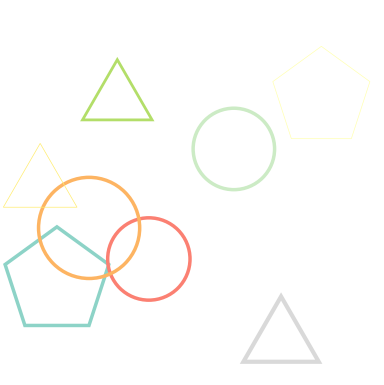[{"shape": "pentagon", "thickness": 2.5, "radius": 0.71, "center": [0.148, 0.269]}, {"shape": "pentagon", "thickness": 0.5, "radius": 0.66, "center": [0.835, 0.747]}, {"shape": "circle", "thickness": 2.5, "radius": 0.53, "center": [0.387, 0.327]}, {"shape": "circle", "thickness": 2.5, "radius": 0.66, "center": [0.231, 0.408]}, {"shape": "triangle", "thickness": 2, "radius": 0.52, "center": [0.305, 0.741]}, {"shape": "triangle", "thickness": 3, "radius": 0.57, "center": [0.73, 0.117]}, {"shape": "circle", "thickness": 2.5, "radius": 0.53, "center": [0.607, 0.613]}, {"shape": "triangle", "thickness": 0.5, "radius": 0.55, "center": [0.104, 0.517]}]